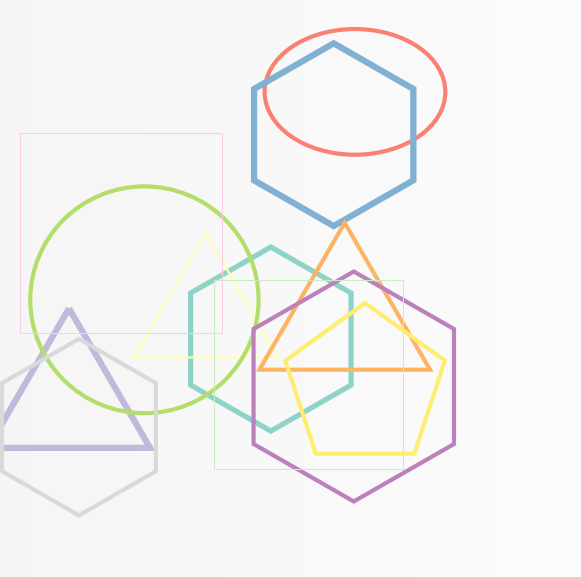[{"shape": "hexagon", "thickness": 2.5, "radius": 0.8, "center": [0.466, 0.412]}, {"shape": "triangle", "thickness": 1, "radius": 0.72, "center": [0.354, 0.452]}, {"shape": "triangle", "thickness": 3, "radius": 0.81, "center": [0.119, 0.304]}, {"shape": "oval", "thickness": 2, "radius": 0.78, "center": [0.611, 0.84]}, {"shape": "hexagon", "thickness": 3, "radius": 0.79, "center": [0.574, 0.766]}, {"shape": "triangle", "thickness": 2, "radius": 0.85, "center": [0.593, 0.444]}, {"shape": "circle", "thickness": 2, "radius": 0.98, "center": [0.248, 0.48]}, {"shape": "square", "thickness": 0.5, "radius": 0.87, "center": [0.208, 0.596]}, {"shape": "hexagon", "thickness": 2, "radius": 0.76, "center": [0.136, 0.259]}, {"shape": "hexagon", "thickness": 2, "radius": 1.0, "center": [0.609, 0.33]}, {"shape": "square", "thickness": 0.5, "radius": 0.82, "center": [0.531, 0.35]}, {"shape": "pentagon", "thickness": 2, "radius": 0.72, "center": [0.628, 0.33]}]